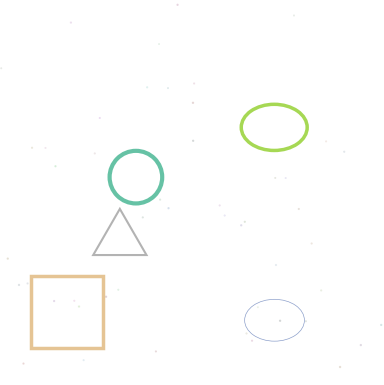[{"shape": "circle", "thickness": 3, "radius": 0.34, "center": [0.353, 0.54]}, {"shape": "oval", "thickness": 0.5, "radius": 0.39, "center": [0.713, 0.168]}, {"shape": "oval", "thickness": 2.5, "radius": 0.43, "center": [0.712, 0.669]}, {"shape": "square", "thickness": 2.5, "radius": 0.47, "center": [0.174, 0.19]}, {"shape": "triangle", "thickness": 1.5, "radius": 0.4, "center": [0.311, 0.378]}]